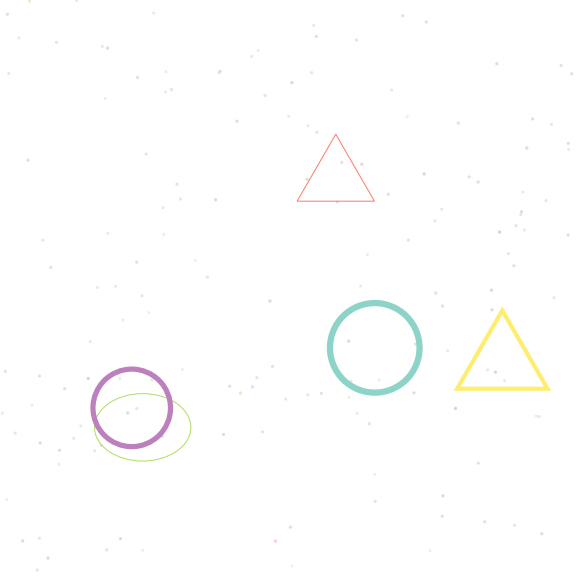[{"shape": "circle", "thickness": 3, "radius": 0.39, "center": [0.649, 0.397]}, {"shape": "triangle", "thickness": 0.5, "radius": 0.39, "center": [0.581, 0.689]}, {"shape": "oval", "thickness": 0.5, "radius": 0.42, "center": [0.247, 0.259]}, {"shape": "circle", "thickness": 2.5, "radius": 0.34, "center": [0.228, 0.293]}, {"shape": "triangle", "thickness": 2, "radius": 0.45, "center": [0.87, 0.371]}]